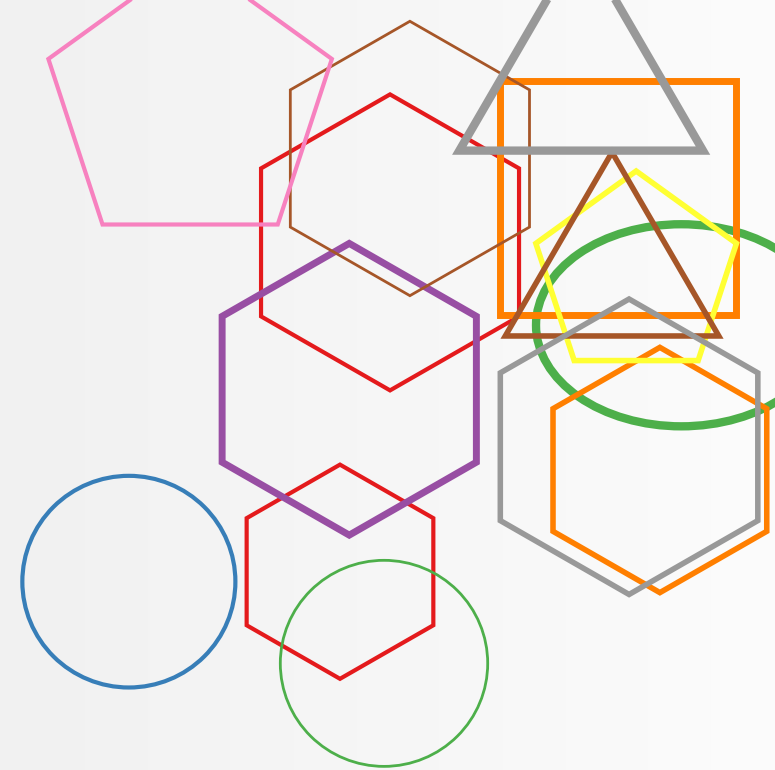[{"shape": "hexagon", "thickness": 1.5, "radius": 0.96, "center": [0.503, 0.685]}, {"shape": "hexagon", "thickness": 1.5, "radius": 0.7, "center": [0.439, 0.258]}, {"shape": "circle", "thickness": 1.5, "radius": 0.69, "center": [0.166, 0.245]}, {"shape": "circle", "thickness": 1, "radius": 0.67, "center": [0.495, 0.139]}, {"shape": "oval", "thickness": 3, "radius": 0.94, "center": [0.879, 0.578]}, {"shape": "hexagon", "thickness": 2.5, "radius": 0.95, "center": [0.451, 0.494]}, {"shape": "square", "thickness": 2.5, "radius": 0.76, "center": [0.797, 0.743]}, {"shape": "hexagon", "thickness": 2, "radius": 0.8, "center": [0.851, 0.39]}, {"shape": "pentagon", "thickness": 2, "radius": 0.68, "center": [0.821, 0.642]}, {"shape": "hexagon", "thickness": 1, "radius": 0.89, "center": [0.529, 0.794]}, {"shape": "triangle", "thickness": 2, "radius": 0.8, "center": [0.79, 0.643]}, {"shape": "pentagon", "thickness": 1.5, "radius": 0.96, "center": [0.245, 0.864]}, {"shape": "hexagon", "thickness": 2, "radius": 0.96, "center": [0.812, 0.42]}, {"shape": "triangle", "thickness": 3, "radius": 0.91, "center": [0.75, 0.895]}]